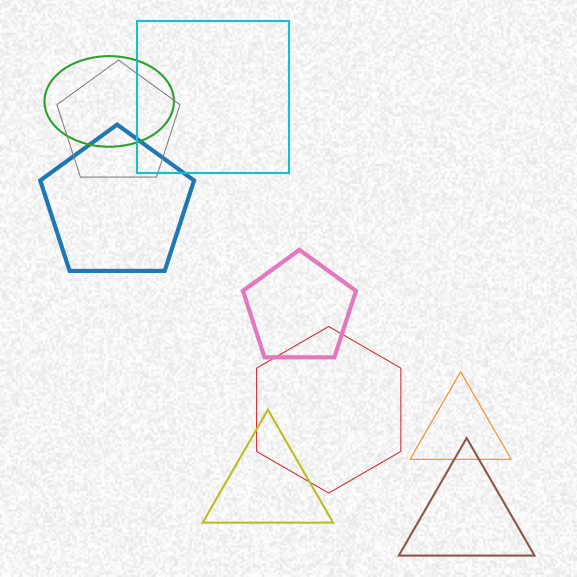[{"shape": "pentagon", "thickness": 2, "radius": 0.7, "center": [0.203, 0.643]}, {"shape": "triangle", "thickness": 0.5, "radius": 0.51, "center": [0.798, 0.254]}, {"shape": "oval", "thickness": 1, "radius": 0.56, "center": [0.189, 0.823]}, {"shape": "hexagon", "thickness": 0.5, "radius": 0.72, "center": [0.569, 0.29]}, {"shape": "triangle", "thickness": 1, "radius": 0.68, "center": [0.808, 0.105]}, {"shape": "pentagon", "thickness": 2, "radius": 0.51, "center": [0.519, 0.464]}, {"shape": "pentagon", "thickness": 0.5, "radius": 0.56, "center": [0.205, 0.783]}, {"shape": "triangle", "thickness": 1, "radius": 0.65, "center": [0.464, 0.159]}, {"shape": "square", "thickness": 1, "radius": 0.66, "center": [0.369, 0.831]}]